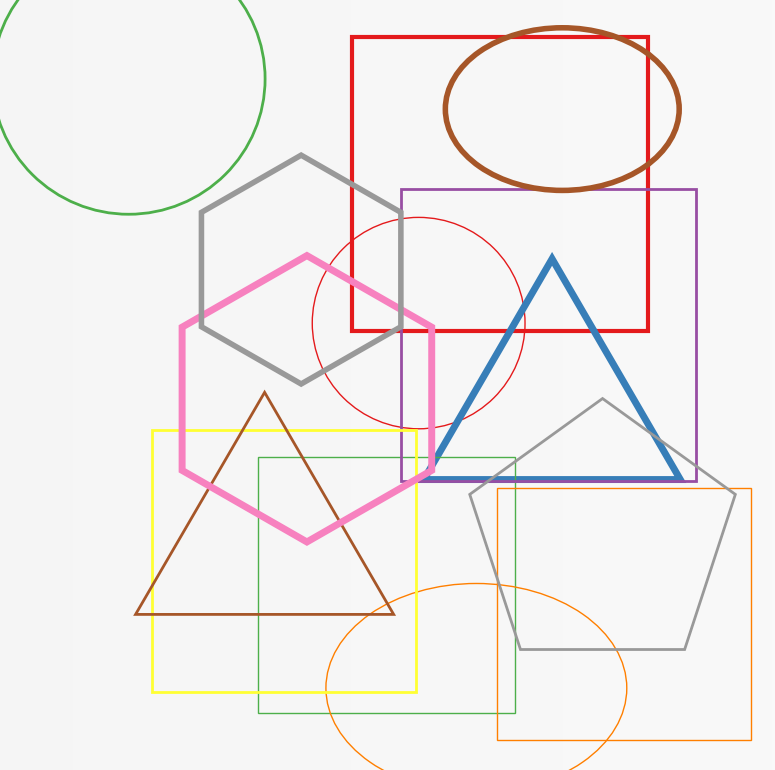[{"shape": "square", "thickness": 1.5, "radius": 0.95, "center": [0.645, 0.761]}, {"shape": "circle", "thickness": 0.5, "radius": 0.69, "center": [0.54, 0.58]}, {"shape": "triangle", "thickness": 2.5, "radius": 0.96, "center": [0.712, 0.473]}, {"shape": "square", "thickness": 0.5, "radius": 0.83, "center": [0.498, 0.24]}, {"shape": "circle", "thickness": 1, "radius": 0.88, "center": [0.166, 0.898]}, {"shape": "square", "thickness": 1, "radius": 0.95, "center": [0.708, 0.565]}, {"shape": "oval", "thickness": 0.5, "radius": 0.97, "center": [0.615, 0.106]}, {"shape": "square", "thickness": 0.5, "radius": 0.82, "center": [0.806, 0.203]}, {"shape": "square", "thickness": 1, "radius": 0.85, "center": [0.366, 0.272]}, {"shape": "triangle", "thickness": 1, "radius": 0.96, "center": [0.341, 0.298]}, {"shape": "oval", "thickness": 2, "radius": 0.75, "center": [0.726, 0.858]}, {"shape": "hexagon", "thickness": 2.5, "radius": 0.93, "center": [0.396, 0.482]}, {"shape": "hexagon", "thickness": 2, "radius": 0.74, "center": [0.389, 0.65]}, {"shape": "pentagon", "thickness": 1, "radius": 0.9, "center": [0.777, 0.302]}]